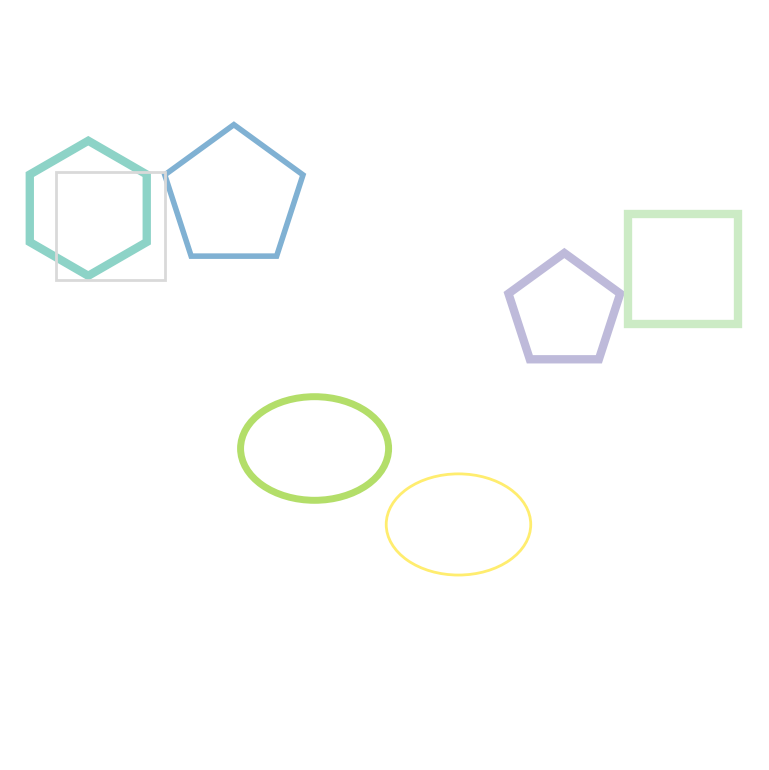[{"shape": "hexagon", "thickness": 3, "radius": 0.44, "center": [0.115, 0.73]}, {"shape": "pentagon", "thickness": 3, "radius": 0.38, "center": [0.733, 0.595]}, {"shape": "pentagon", "thickness": 2, "radius": 0.47, "center": [0.304, 0.744]}, {"shape": "oval", "thickness": 2.5, "radius": 0.48, "center": [0.409, 0.418]}, {"shape": "square", "thickness": 1, "radius": 0.35, "center": [0.144, 0.706]}, {"shape": "square", "thickness": 3, "radius": 0.36, "center": [0.887, 0.651]}, {"shape": "oval", "thickness": 1, "radius": 0.47, "center": [0.595, 0.319]}]